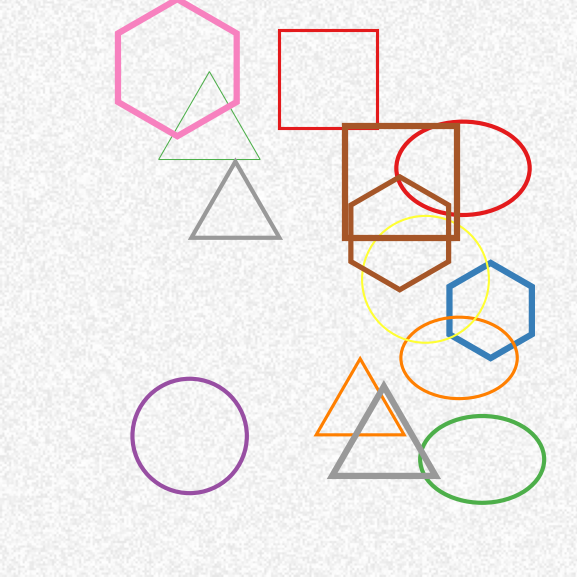[{"shape": "square", "thickness": 1.5, "radius": 0.42, "center": [0.568, 0.863]}, {"shape": "oval", "thickness": 2, "radius": 0.58, "center": [0.802, 0.708]}, {"shape": "hexagon", "thickness": 3, "radius": 0.41, "center": [0.85, 0.461]}, {"shape": "triangle", "thickness": 0.5, "radius": 0.51, "center": [0.363, 0.774]}, {"shape": "oval", "thickness": 2, "radius": 0.54, "center": [0.835, 0.204]}, {"shape": "circle", "thickness": 2, "radius": 0.5, "center": [0.328, 0.244]}, {"shape": "oval", "thickness": 1.5, "radius": 0.5, "center": [0.795, 0.379]}, {"shape": "triangle", "thickness": 1.5, "radius": 0.44, "center": [0.624, 0.29]}, {"shape": "circle", "thickness": 1, "radius": 0.55, "center": [0.737, 0.515]}, {"shape": "hexagon", "thickness": 2.5, "radius": 0.49, "center": [0.692, 0.595]}, {"shape": "square", "thickness": 3, "radius": 0.48, "center": [0.694, 0.684]}, {"shape": "hexagon", "thickness": 3, "radius": 0.59, "center": [0.307, 0.882]}, {"shape": "triangle", "thickness": 3, "radius": 0.52, "center": [0.665, 0.227]}, {"shape": "triangle", "thickness": 2, "radius": 0.44, "center": [0.408, 0.631]}]